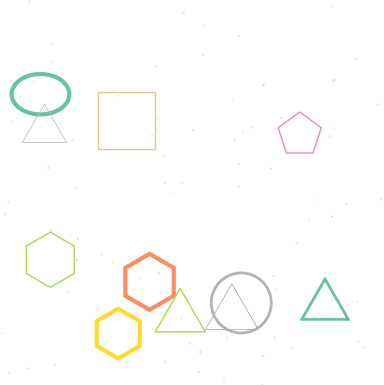[{"shape": "triangle", "thickness": 2, "radius": 0.35, "center": [0.844, 0.205]}, {"shape": "oval", "thickness": 3, "radius": 0.37, "center": [0.105, 0.755]}, {"shape": "hexagon", "thickness": 3, "radius": 0.36, "center": [0.388, 0.268]}, {"shape": "triangle", "thickness": 0.5, "radius": 0.4, "center": [0.602, 0.184]}, {"shape": "pentagon", "thickness": 1, "radius": 0.29, "center": [0.779, 0.65]}, {"shape": "triangle", "thickness": 1, "radius": 0.38, "center": [0.468, 0.176]}, {"shape": "hexagon", "thickness": 1, "radius": 0.36, "center": [0.131, 0.325]}, {"shape": "hexagon", "thickness": 3, "radius": 0.32, "center": [0.307, 0.134]}, {"shape": "square", "thickness": 1, "radius": 0.37, "center": [0.328, 0.687]}, {"shape": "circle", "thickness": 2, "radius": 0.39, "center": [0.627, 0.213]}, {"shape": "triangle", "thickness": 0.5, "radius": 0.33, "center": [0.115, 0.663]}]